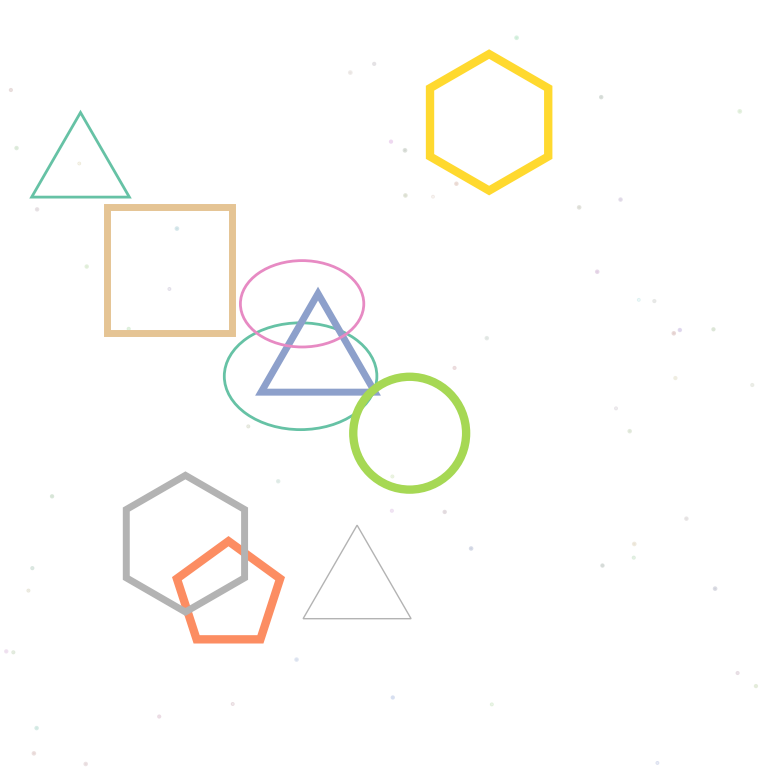[{"shape": "triangle", "thickness": 1, "radius": 0.37, "center": [0.105, 0.781]}, {"shape": "oval", "thickness": 1, "radius": 0.5, "center": [0.39, 0.511]}, {"shape": "pentagon", "thickness": 3, "radius": 0.35, "center": [0.297, 0.227]}, {"shape": "triangle", "thickness": 2.5, "radius": 0.43, "center": [0.413, 0.533]}, {"shape": "oval", "thickness": 1, "radius": 0.4, "center": [0.392, 0.605]}, {"shape": "circle", "thickness": 3, "radius": 0.37, "center": [0.532, 0.437]}, {"shape": "hexagon", "thickness": 3, "radius": 0.44, "center": [0.635, 0.841]}, {"shape": "square", "thickness": 2.5, "radius": 0.41, "center": [0.22, 0.649]}, {"shape": "hexagon", "thickness": 2.5, "radius": 0.44, "center": [0.241, 0.294]}, {"shape": "triangle", "thickness": 0.5, "radius": 0.4, "center": [0.464, 0.237]}]